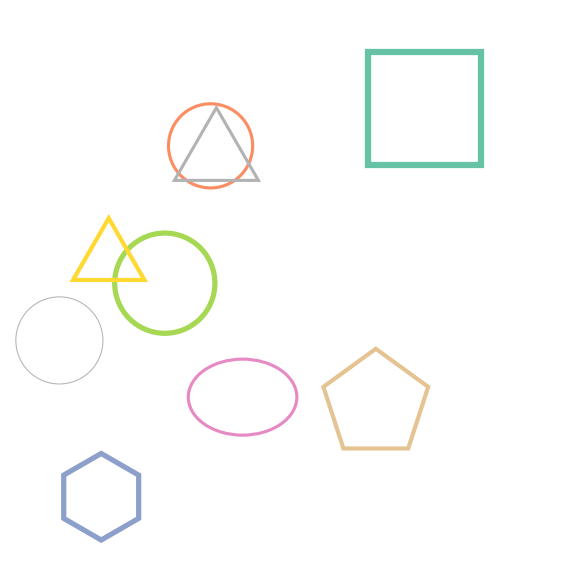[{"shape": "square", "thickness": 3, "radius": 0.49, "center": [0.735, 0.812]}, {"shape": "circle", "thickness": 1.5, "radius": 0.36, "center": [0.365, 0.747]}, {"shape": "hexagon", "thickness": 2.5, "radius": 0.37, "center": [0.175, 0.139]}, {"shape": "oval", "thickness": 1.5, "radius": 0.47, "center": [0.42, 0.311]}, {"shape": "circle", "thickness": 2.5, "radius": 0.43, "center": [0.285, 0.509]}, {"shape": "triangle", "thickness": 2, "radius": 0.36, "center": [0.188, 0.55]}, {"shape": "pentagon", "thickness": 2, "radius": 0.48, "center": [0.651, 0.3]}, {"shape": "circle", "thickness": 0.5, "radius": 0.38, "center": [0.103, 0.41]}, {"shape": "triangle", "thickness": 1.5, "radius": 0.42, "center": [0.375, 0.729]}]